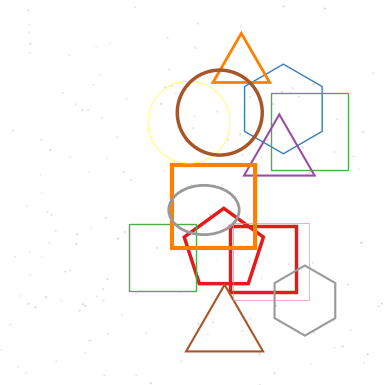[{"shape": "square", "thickness": 2.5, "radius": 0.43, "center": [0.683, 0.328]}, {"shape": "pentagon", "thickness": 2.5, "radius": 0.54, "center": [0.581, 0.351]}, {"shape": "hexagon", "thickness": 1, "radius": 0.58, "center": [0.736, 0.717]}, {"shape": "square", "thickness": 1, "radius": 0.44, "center": [0.422, 0.331]}, {"shape": "square", "thickness": 1, "radius": 0.5, "center": [0.804, 0.659]}, {"shape": "triangle", "thickness": 1.5, "radius": 0.53, "center": [0.725, 0.597]}, {"shape": "triangle", "thickness": 2, "radius": 0.43, "center": [0.627, 0.828]}, {"shape": "square", "thickness": 3, "radius": 0.54, "center": [0.554, 0.463]}, {"shape": "circle", "thickness": 0.5, "radius": 0.53, "center": [0.491, 0.682]}, {"shape": "triangle", "thickness": 1.5, "radius": 0.58, "center": [0.583, 0.145]}, {"shape": "circle", "thickness": 2.5, "radius": 0.55, "center": [0.571, 0.708]}, {"shape": "square", "thickness": 0.5, "radius": 0.5, "center": [0.705, 0.321]}, {"shape": "hexagon", "thickness": 1.5, "radius": 0.46, "center": [0.792, 0.219]}, {"shape": "oval", "thickness": 2, "radius": 0.46, "center": [0.53, 0.455]}]